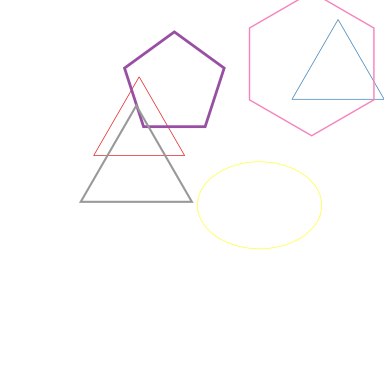[{"shape": "triangle", "thickness": 0.5, "radius": 0.68, "center": [0.361, 0.664]}, {"shape": "triangle", "thickness": 0.5, "radius": 0.69, "center": [0.878, 0.811]}, {"shape": "pentagon", "thickness": 2, "radius": 0.68, "center": [0.453, 0.781]}, {"shape": "oval", "thickness": 0.5, "radius": 0.81, "center": [0.674, 0.467]}, {"shape": "hexagon", "thickness": 1, "radius": 0.93, "center": [0.81, 0.834]}, {"shape": "triangle", "thickness": 1.5, "radius": 0.83, "center": [0.354, 0.559]}]